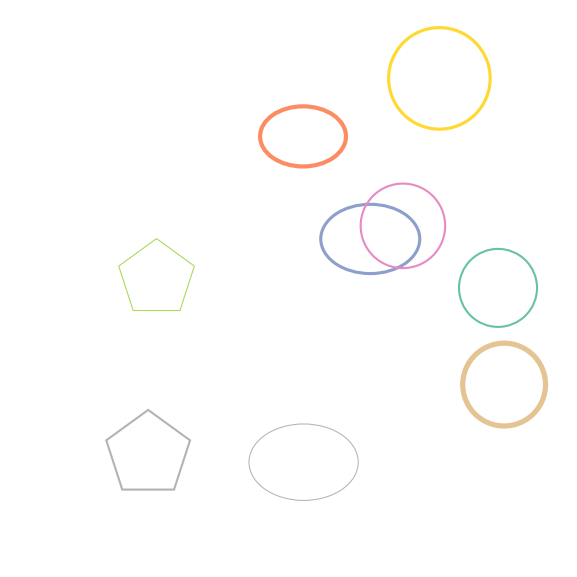[{"shape": "circle", "thickness": 1, "radius": 0.34, "center": [0.862, 0.501]}, {"shape": "oval", "thickness": 2, "radius": 0.37, "center": [0.525, 0.763]}, {"shape": "oval", "thickness": 1.5, "radius": 0.43, "center": [0.641, 0.585]}, {"shape": "circle", "thickness": 1, "radius": 0.37, "center": [0.698, 0.608]}, {"shape": "pentagon", "thickness": 0.5, "radius": 0.34, "center": [0.271, 0.517]}, {"shape": "circle", "thickness": 1.5, "radius": 0.44, "center": [0.761, 0.863]}, {"shape": "circle", "thickness": 2.5, "radius": 0.36, "center": [0.873, 0.333]}, {"shape": "oval", "thickness": 0.5, "radius": 0.47, "center": [0.526, 0.199]}, {"shape": "pentagon", "thickness": 1, "radius": 0.38, "center": [0.257, 0.213]}]